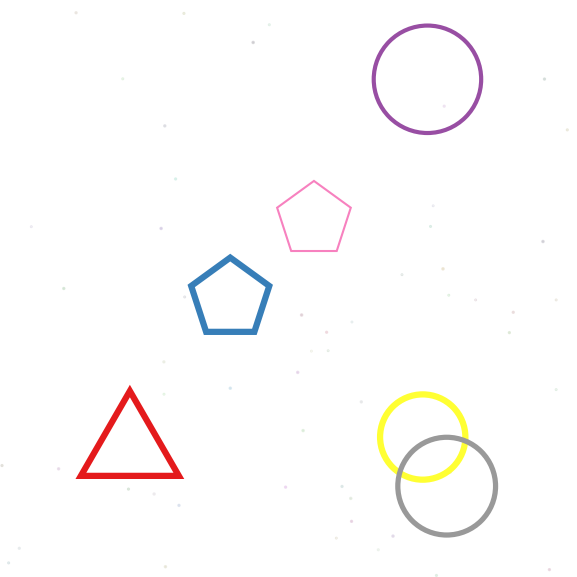[{"shape": "triangle", "thickness": 3, "radius": 0.49, "center": [0.225, 0.224]}, {"shape": "pentagon", "thickness": 3, "radius": 0.36, "center": [0.399, 0.482]}, {"shape": "circle", "thickness": 2, "radius": 0.47, "center": [0.74, 0.862]}, {"shape": "circle", "thickness": 3, "radius": 0.37, "center": [0.732, 0.242]}, {"shape": "pentagon", "thickness": 1, "radius": 0.34, "center": [0.544, 0.619]}, {"shape": "circle", "thickness": 2.5, "radius": 0.42, "center": [0.773, 0.157]}]